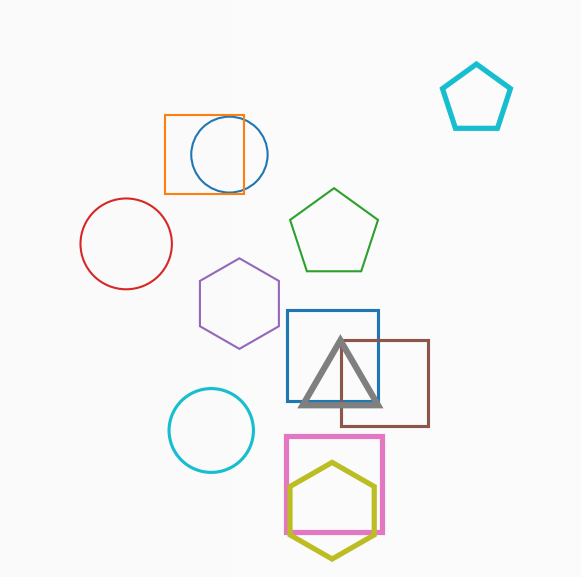[{"shape": "square", "thickness": 1.5, "radius": 0.39, "center": [0.572, 0.384]}, {"shape": "circle", "thickness": 1, "radius": 0.33, "center": [0.395, 0.731]}, {"shape": "square", "thickness": 1, "radius": 0.34, "center": [0.352, 0.731]}, {"shape": "pentagon", "thickness": 1, "radius": 0.4, "center": [0.575, 0.594]}, {"shape": "circle", "thickness": 1, "radius": 0.39, "center": [0.217, 0.577]}, {"shape": "hexagon", "thickness": 1, "radius": 0.39, "center": [0.412, 0.473]}, {"shape": "square", "thickness": 1.5, "radius": 0.37, "center": [0.661, 0.336]}, {"shape": "square", "thickness": 2.5, "radius": 0.41, "center": [0.575, 0.161]}, {"shape": "triangle", "thickness": 3, "radius": 0.37, "center": [0.586, 0.335]}, {"shape": "hexagon", "thickness": 2.5, "radius": 0.42, "center": [0.571, 0.115]}, {"shape": "circle", "thickness": 1.5, "radius": 0.36, "center": [0.363, 0.254]}, {"shape": "pentagon", "thickness": 2.5, "radius": 0.31, "center": [0.82, 0.827]}]